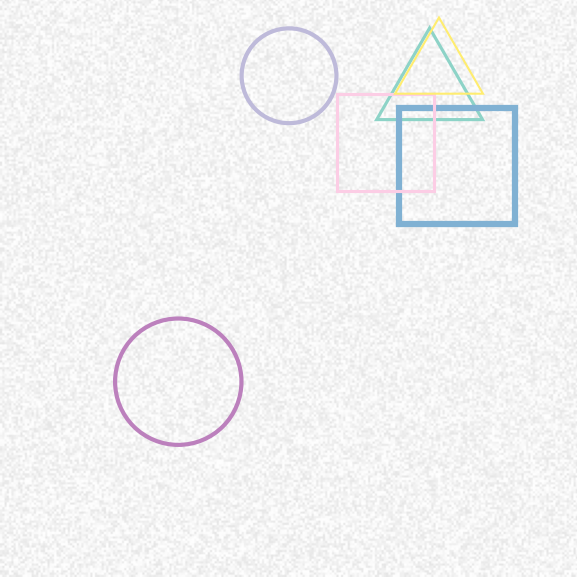[{"shape": "triangle", "thickness": 1.5, "radius": 0.53, "center": [0.744, 0.845]}, {"shape": "circle", "thickness": 2, "radius": 0.41, "center": [0.5, 0.868]}, {"shape": "square", "thickness": 3, "radius": 0.5, "center": [0.791, 0.712]}, {"shape": "square", "thickness": 1.5, "radius": 0.42, "center": [0.667, 0.753]}, {"shape": "circle", "thickness": 2, "radius": 0.55, "center": [0.309, 0.338]}, {"shape": "triangle", "thickness": 1, "radius": 0.44, "center": [0.76, 0.881]}]